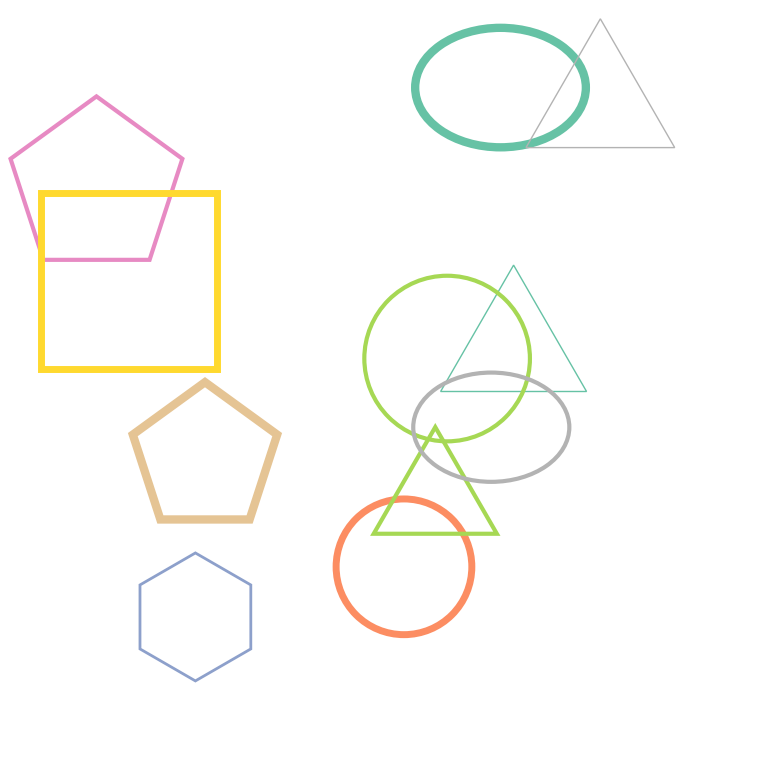[{"shape": "oval", "thickness": 3, "radius": 0.55, "center": [0.65, 0.886]}, {"shape": "triangle", "thickness": 0.5, "radius": 0.55, "center": [0.667, 0.546]}, {"shape": "circle", "thickness": 2.5, "radius": 0.44, "center": [0.525, 0.264]}, {"shape": "hexagon", "thickness": 1, "radius": 0.42, "center": [0.254, 0.199]}, {"shape": "pentagon", "thickness": 1.5, "radius": 0.59, "center": [0.125, 0.757]}, {"shape": "triangle", "thickness": 1.5, "radius": 0.46, "center": [0.565, 0.353]}, {"shape": "circle", "thickness": 1.5, "radius": 0.54, "center": [0.581, 0.534]}, {"shape": "square", "thickness": 2.5, "radius": 0.57, "center": [0.168, 0.636]}, {"shape": "pentagon", "thickness": 3, "radius": 0.49, "center": [0.266, 0.405]}, {"shape": "triangle", "thickness": 0.5, "radius": 0.56, "center": [0.78, 0.864]}, {"shape": "oval", "thickness": 1.5, "radius": 0.51, "center": [0.638, 0.445]}]